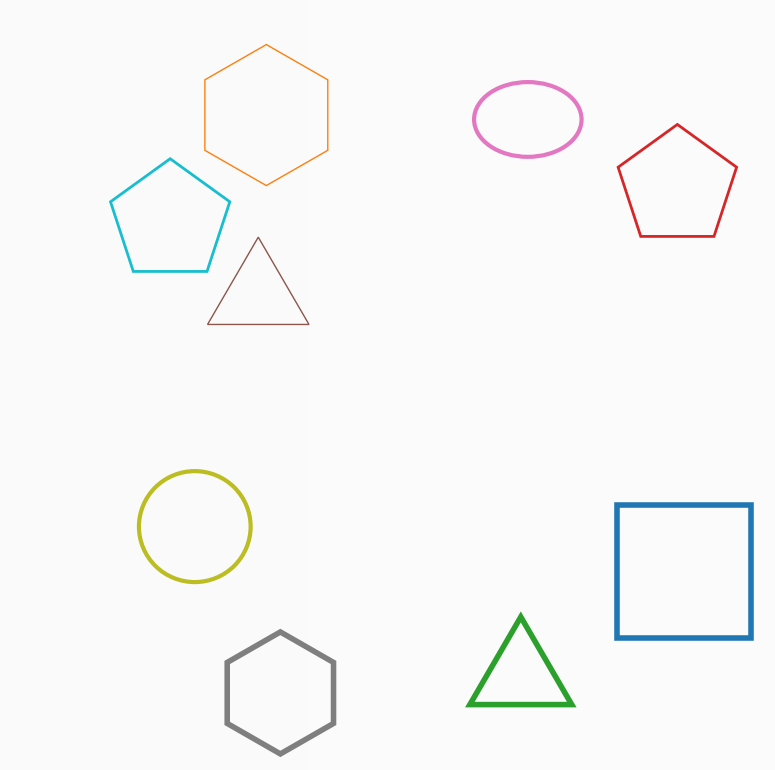[{"shape": "square", "thickness": 2, "radius": 0.43, "center": [0.883, 0.258]}, {"shape": "hexagon", "thickness": 0.5, "radius": 0.46, "center": [0.344, 0.851]}, {"shape": "triangle", "thickness": 2, "radius": 0.38, "center": [0.672, 0.123]}, {"shape": "pentagon", "thickness": 1, "radius": 0.4, "center": [0.874, 0.758]}, {"shape": "triangle", "thickness": 0.5, "radius": 0.38, "center": [0.333, 0.616]}, {"shape": "oval", "thickness": 1.5, "radius": 0.35, "center": [0.681, 0.845]}, {"shape": "hexagon", "thickness": 2, "radius": 0.4, "center": [0.362, 0.1]}, {"shape": "circle", "thickness": 1.5, "radius": 0.36, "center": [0.251, 0.316]}, {"shape": "pentagon", "thickness": 1, "radius": 0.4, "center": [0.22, 0.713]}]